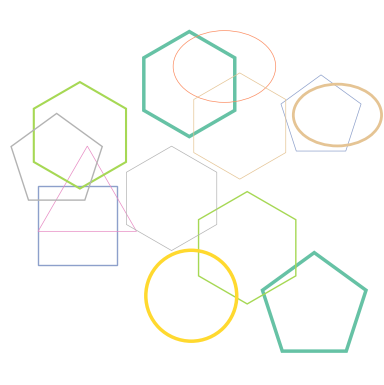[{"shape": "pentagon", "thickness": 2.5, "radius": 0.71, "center": [0.816, 0.202]}, {"shape": "hexagon", "thickness": 2.5, "radius": 0.68, "center": [0.492, 0.782]}, {"shape": "oval", "thickness": 0.5, "radius": 0.67, "center": [0.583, 0.827]}, {"shape": "square", "thickness": 1, "radius": 0.51, "center": [0.202, 0.414]}, {"shape": "pentagon", "thickness": 0.5, "radius": 0.55, "center": [0.834, 0.696]}, {"shape": "triangle", "thickness": 0.5, "radius": 0.74, "center": [0.227, 0.473]}, {"shape": "hexagon", "thickness": 1.5, "radius": 0.69, "center": [0.208, 0.649]}, {"shape": "hexagon", "thickness": 1, "radius": 0.73, "center": [0.642, 0.356]}, {"shape": "circle", "thickness": 2.5, "radius": 0.59, "center": [0.497, 0.232]}, {"shape": "oval", "thickness": 2, "radius": 0.57, "center": [0.876, 0.701]}, {"shape": "hexagon", "thickness": 0.5, "radius": 0.69, "center": [0.623, 0.673]}, {"shape": "hexagon", "thickness": 0.5, "radius": 0.68, "center": [0.446, 0.485]}, {"shape": "pentagon", "thickness": 1, "radius": 0.62, "center": [0.147, 0.581]}]